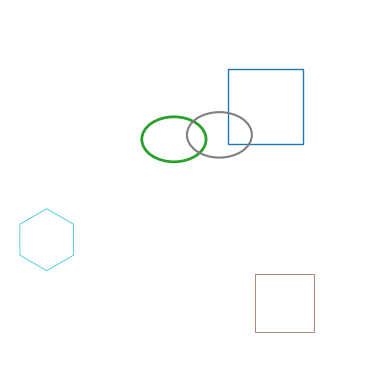[{"shape": "square", "thickness": 1, "radius": 0.49, "center": [0.689, 0.723]}, {"shape": "oval", "thickness": 2, "radius": 0.42, "center": [0.452, 0.638]}, {"shape": "square", "thickness": 0.5, "radius": 0.38, "center": [0.739, 0.213]}, {"shape": "oval", "thickness": 1.5, "radius": 0.42, "center": [0.57, 0.65]}, {"shape": "hexagon", "thickness": 0.5, "radius": 0.4, "center": [0.121, 0.377]}]